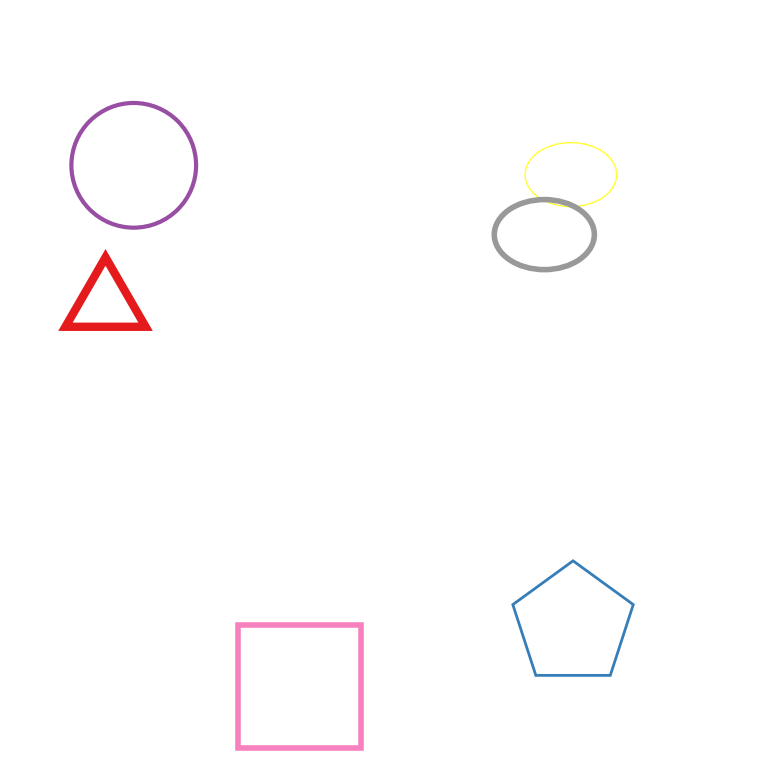[{"shape": "triangle", "thickness": 3, "radius": 0.3, "center": [0.137, 0.606]}, {"shape": "pentagon", "thickness": 1, "radius": 0.41, "center": [0.744, 0.189]}, {"shape": "circle", "thickness": 1.5, "radius": 0.4, "center": [0.174, 0.785]}, {"shape": "oval", "thickness": 0.5, "radius": 0.3, "center": [0.741, 0.773]}, {"shape": "square", "thickness": 2, "radius": 0.4, "center": [0.39, 0.109]}, {"shape": "oval", "thickness": 2, "radius": 0.32, "center": [0.707, 0.695]}]